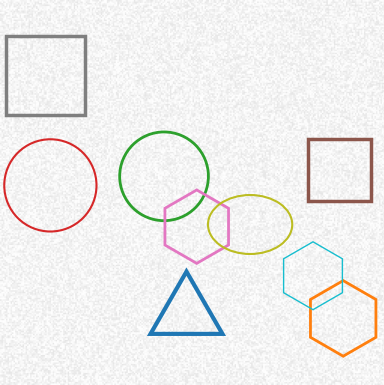[{"shape": "triangle", "thickness": 3, "radius": 0.54, "center": [0.484, 0.187]}, {"shape": "hexagon", "thickness": 2, "radius": 0.49, "center": [0.891, 0.173]}, {"shape": "circle", "thickness": 2, "radius": 0.58, "center": [0.426, 0.542]}, {"shape": "circle", "thickness": 1.5, "radius": 0.6, "center": [0.131, 0.518]}, {"shape": "square", "thickness": 2.5, "radius": 0.41, "center": [0.882, 0.558]}, {"shape": "hexagon", "thickness": 2, "radius": 0.48, "center": [0.511, 0.411]}, {"shape": "square", "thickness": 2.5, "radius": 0.51, "center": [0.117, 0.804]}, {"shape": "oval", "thickness": 1.5, "radius": 0.55, "center": [0.65, 0.417]}, {"shape": "hexagon", "thickness": 1, "radius": 0.44, "center": [0.813, 0.284]}]